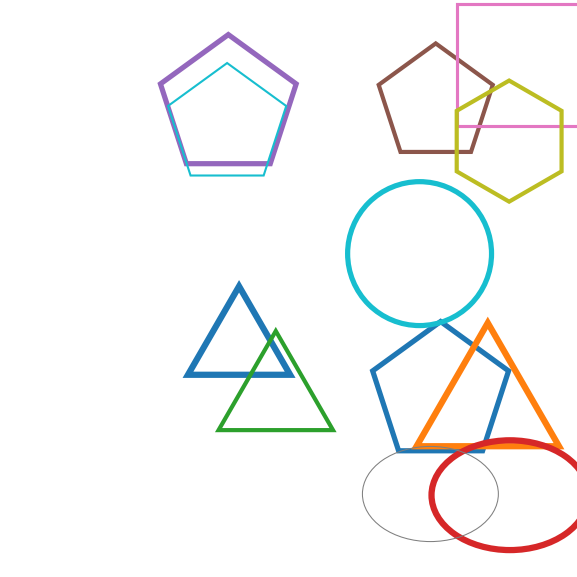[{"shape": "triangle", "thickness": 3, "radius": 0.51, "center": [0.414, 0.401]}, {"shape": "pentagon", "thickness": 2.5, "radius": 0.62, "center": [0.763, 0.319]}, {"shape": "triangle", "thickness": 3, "radius": 0.71, "center": [0.845, 0.298]}, {"shape": "triangle", "thickness": 2, "radius": 0.57, "center": [0.478, 0.312]}, {"shape": "oval", "thickness": 3, "radius": 0.68, "center": [0.883, 0.142]}, {"shape": "pentagon", "thickness": 2.5, "radius": 0.62, "center": [0.395, 0.816]}, {"shape": "pentagon", "thickness": 2, "radius": 0.52, "center": [0.755, 0.82]}, {"shape": "square", "thickness": 1.5, "radius": 0.53, "center": [0.897, 0.886]}, {"shape": "oval", "thickness": 0.5, "radius": 0.59, "center": [0.745, 0.144]}, {"shape": "hexagon", "thickness": 2, "radius": 0.52, "center": [0.882, 0.755]}, {"shape": "circle", "thickness": 2.5, "radius": 0.62, "center": [0.727, 0.56]}, {"shape": "pentagon", "thickness": 1, "radius": 0.54, "center": [0.393, 0.782]}]